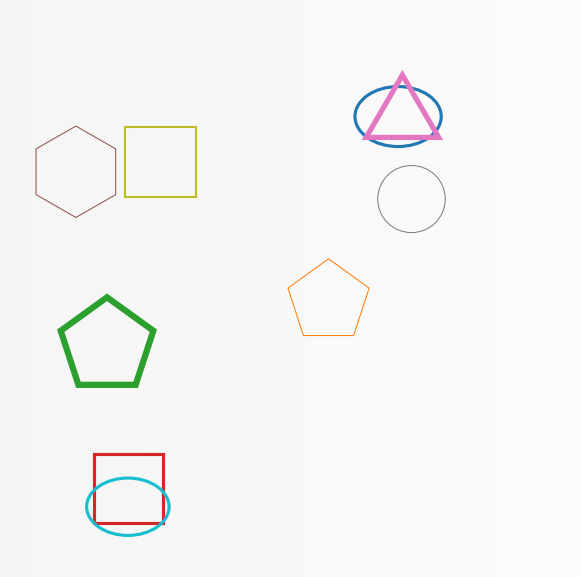[{"shape": "oval", "thickness": 1.5, "radius": 0.37, "center": [0.685, 0.797]}, {"shape": "pentagon", "thickness": 0.5, "radius": 0.37, "center": [0.565, 0.477]}, {"shape": "pentagon", "thickness": 3, "radius": 0.42, "center": [0.184, 0.401]}, {"shape": "square", "thickness": 1.5, "radius": 0.3, "center": [0.221, 0.153]}, {"shape": "hexagon", "thickness": 0.5, "radius": 0.4, "center": [0.131, 0.702]}, {"shape": "triangle", "thickness": 2.5, "radius": 0.36, "center": [0.692, 0.797]}, {"shape": "circle", "thickness": 0.5, "radius": 0.29, "center": [0.708, 0.654]}, {"shape": "square", "thickness": 1, "radius": 0.31, "center": [0.277, 0.718]}, {"shape": "oval", "thickness": 1.5, "radius": 0.35, "center": [0.22, 0.122]}]